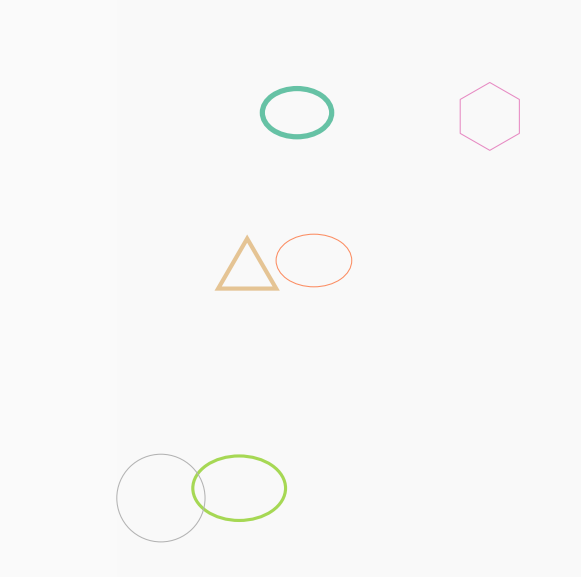[{"shape": "oval", "thickness": 2.5, "radius": 0.3, "center": [0.511, 0.804]}, {"shape": "oval", "thickness": 0.5, "radius": 0.33, "center": [0.54, 0.548]}, {"shape": "hexagon", "thickness": 0.5, "radius": 0.29, "center": [0.843, 0.798]}, {"shape": "oval", "thickness": 1.5, "radius": 0.4, "center": [0.411, 0.154]}, {"shape": "triangle", "thickness": 2, "radius": 0.29, "center": [0.425, 0.528]}, {"shape": "circle", "thickness": 0.5, "radius": 0.38, "center": [0.277, 0.137]}]